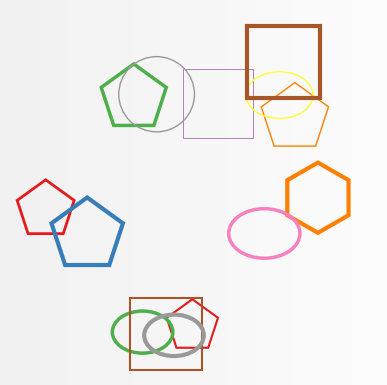[{"shape": "pentagon", "thickness": 1.5, "radius": 0.35, "center": [0.496, 0.153]}, {"shape": "pentagon", "thickness": 2, "radius": 0.39, "center": [0.118, 0.456]}, {"shape": "pentagon", "thickness": 3, "radius": 0.48, "center": [0.225, 0.39]}, {"shape": "pentagon", "thickness": 2.5, "radius": 0.44, "center": [0.345, 0.746]}, {"shape": "oval", "thickness": 2.5, "radius": 0.39, "center": [0.368, 0.137]}, {"shape": "square", "thickness": 0.5, "radius": 0.45, "center": [0.563, 0.732]}, {"shape": "pentagon", "thickness": 1, "radius": 0.46, "center": [0.761, 0.694]}, {"shape": "hexagon", "thickness": 3, "radius": 0.46, "center": [0.82, 0.486]}, {"shape": "oval", "thickness": 1, "radius": 0.43, "center": [0.721, 0.753]}, {"shape": "square", "thickness": 1.5, "radius": 0.47, "center": [0.428, 0.132]}, {"shape": "square", "thickness": 3, "radius": 0.47, "center": [0.731, 0.84]}, {"shape": "oval", "thickness": 2.5, "radius": 0.46, "center": [0.682, 0.394]}, {"shape": "circle", "thickness": 1, "radius": 0.49, "center": [0.404, 0.755]}, {"shape": "oval", "thickness": 3, "radius": 0.38, "center": [0.449, 0.129]}]